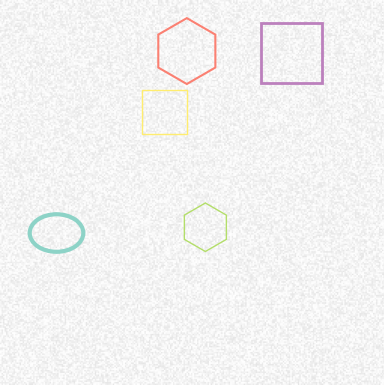[{"shape": "oval", "thickness": 3, "radius": 0.35, "center": [0.147, 0.395]}, {"shape": "hexagon", "thickness": 1.5, "radius": 0.43, "center": [0.485, 0.867]}, {"shape": "hexagon", "thickness": 1, "radius": 0.32, "center": [0.533, 0.41]}, {"shape": "square", "thickness": 2, "radius": 0.39, "center": [0.758, 0.863]}, {"shape": "square", "thickness": 1, "radius": 0.29, "center": [0.427, 0.71]}]